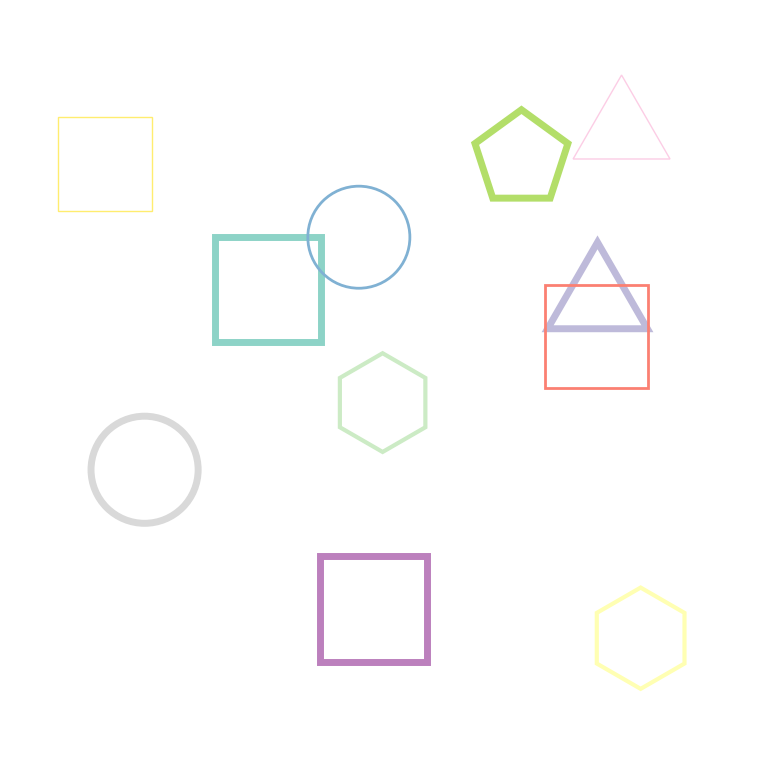[{"shape": "square", "thickness": 2.5, "radius": 0.34, "center": [0.348, 0.624]}, {"shape": "hexagon", "thickness": 1.5, "radius": 0.33, "center": [0.832, 0.171]}, {"shape": "triangle", "thickness": 2.5, "radius": 0.37, "center": [0.776, 0.61]}, {"shape": "square", "thickness": 1, "radius": 0.33, "center": [0.775, 0.563]}, {"shape": "circle", "thickness": 1, "radius": 0.33, "center": [0.466, 0.692]}, {"shape": "pentagon", "thickness": 2.5, "radius": 0.32, "center": [0.677, 0.794]}, {"shape": "triangle", "thickness": 0.5, "radius": 0.36, "center": [0.807, 0.83]}, {"shape": "circle", "thickness": 2.5, "radius": 0.35, "center": [0.188, 0.39]}, {"shape": "square", "thickness": 2.5, "radius": 0.35, "center": [0.485, 0.209]}, {"shape": "hexagon", "thickness": 1.5, "radius": 0.32, "center": [0.497, 0.477]}, {"shape": "square", "thickness": 0.5, "radius": 0.31, "center": [0.136, 0.787]}]